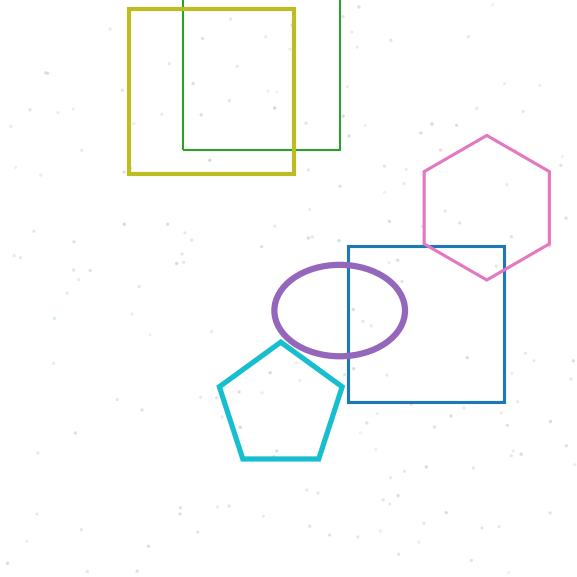[{"shape": "square", "thickness": 1.5, "radius": 0.67, "center": [0.738, 0.438]}, {"shape": "square", "thickness": 1, "radius": 0.68, "center": [0.453, 0.874]}, {"shape": "oval", "thickness": 3, "radius": 0.57, "center": [0.588, 0.461]}, {"shape": "hexagon", "thickness": 1.5, "radius": 0.63, "center": [0.843, 0.639]}, {"shape": "square", "thickness": 2, "radius": 0.71, "center": [0.366, 0.841]}, {"shape": "pentagon", "thickness": 2.5, "radius": 0.56, "center": [0.486, 0.295]}]